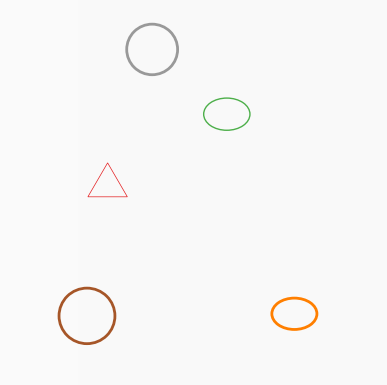[{"shape": "triangle", "thickness": 0.5, "radius": 0.29, "center": [0.278, 0.518]}, {"shape": "oval", "thickness": 1, "radius": 0.3, "center": [0.585, 0.703]}, {"shape": "oval", "thickness": 2, "radius": 0.29, "center": [0.76, 0.185]}, {"shape": "circle", "thickness": 2, "radius": 0.36, "center": [0.224, 0.179]}, {"shape": "circle", "thickness": 2, "radius": 0.33, "center": [0.393, 0.872]}]